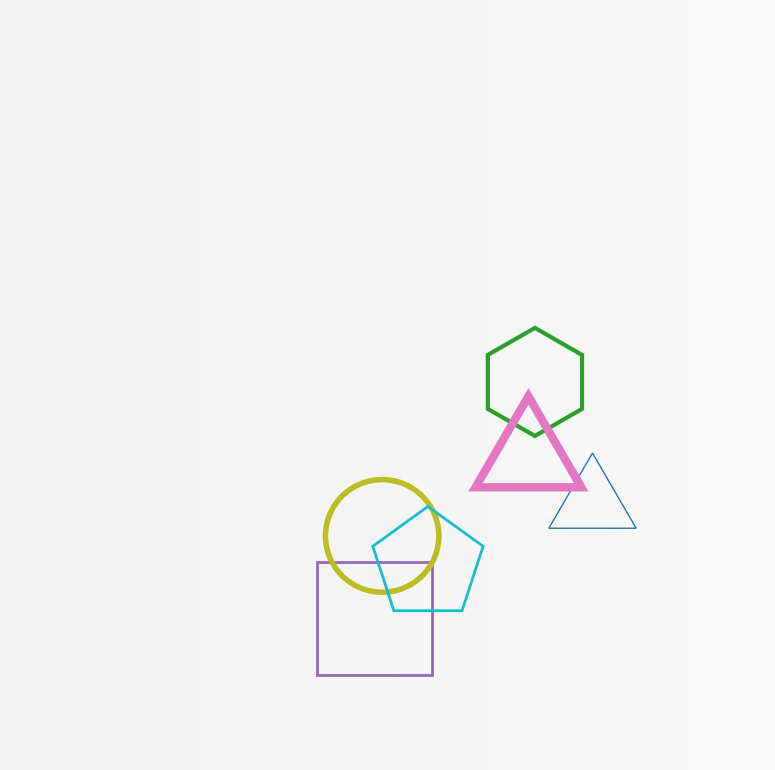[{"shape": "triangle", "thickness": 0.5, "radius": 0.33, "center": [0.765, 0.347]}, {"shape": "hexagon", "thickness": 1.5, "radius": 0.35, "center": [0.69, 0.504]}, {"shape": "square", "thickness": 1, "radius": 0.37, "center": [0.483, 0.197]}, {"shape": "triangle", "thickness": 3, "radius": 0.39, "center": [0.682, 0.407]}, {"shape": "circle", "thickness": 2, "radius": 0.37, "center": [0.493, 0.304]}, {"shape": "pentagon", "thickness": 1, "radius": 0.37, "center": [0.552, 0.267]}]